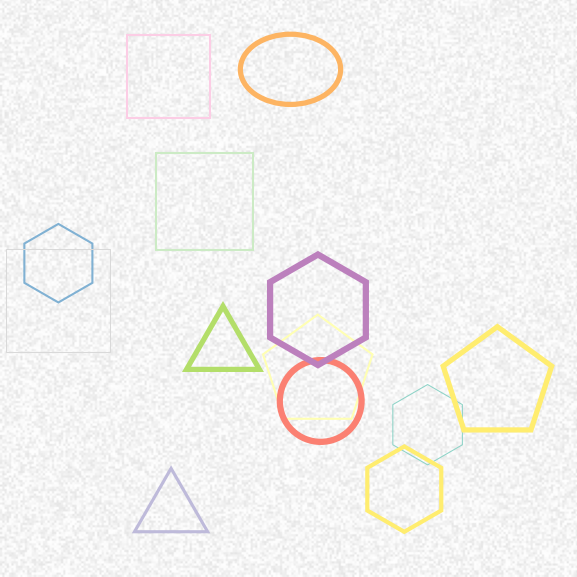[{"shape": "hexagon", "thickness": 0.5, "radius": 0.35, "center": [0.74, 0.264]}, {"shape": "pentagon", "thickness": 1, "radius": 0.5, "center": [0.55, 0.355]}, {"shape": "triangle", "thickness": 1.5, "radius": 0.37, "center": [0.296, 0.115]}, {"shape": "circle", "thickness": 3, "radius": 0.35, "center": [0.555, 0.305]}, {"shape": "hexagon", "thickness": 1, "radius": 0.34, "center": [0.101, 0.543]}, {"shape": "oval", "thickness": 2.5, "radius": 0.43, "center": [0.503, 0.879]}, {"shape": "triangle", "thickness": 2.5, "radius": 0.36, "center": [0.386, 0.396]}, {"shape": "square", "thickness": 1, "radius": 0.36, "center": [0.292, 0.867]}, {"shape": "square", "thickness": 0.5, "radius": 0.45, "center": [0.101, 0.479]}, {"shape": "hexagon", "thickness": 3, "radius": 0.48, "center": [0.551, 0.463]}, {"shape": "square", "thickness": 1, "radius": 0.42, "center": [0.355, 0.65]}, {"shape": "pentagon", "thickness": 2.5, "radius": 0.49, "center": [0.861, 0.335]}, {"shape": "hexagon", "thickness": 2, "radius": 0.37, "center": [0.7, 0.152]}]